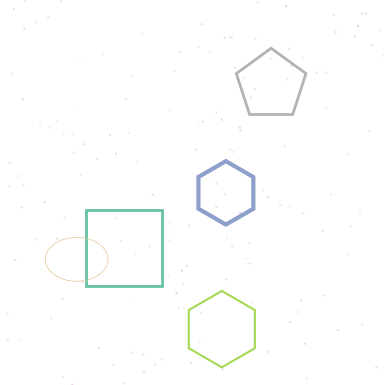[{"shape": "square", "thickness": 2, "radius": 0.49, "center": [0.323, 0.356]}, {"shape": "hexagon", "thickness": 3, "radius": 0.41, "center": [0.587, 0.499]}, {"shape": "hexagon", "thickness": 1.5, "radius": 0.5, "center": [0.576, 0.145]}, {"shape": "oval", "thickness": 0.5, "radius": 0.41, "center": [0.199, 0.326]}, {"shape": "pentagon", "thickness": 2, "radius": 0.48, "center": [0.704, 0.78]}]